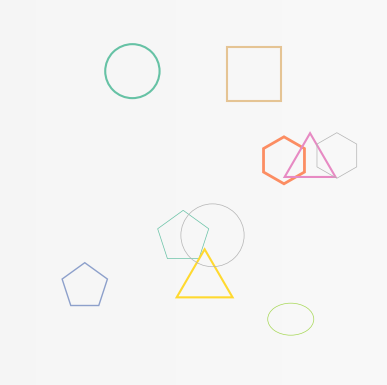[{"shape": "pentagon", "thickness": 0.5, "radius": 0.35, "center": [0.473, 0.384]}, {"shape": "circle", "thickness": 1.5, "radius": 0.35, "center": [0.342, 0.815]}, {"shape": "hexagon", "thickness": 2, "radius": 0.3, "center": [0.733, 0.584]}, {"shape": "pentagon", "thickness": 1, "radius": 0.31, "center": [0.219, 0.256]}, {"shape": "triangle", "thickness": 1.5, "radius": 0.38, "center": [0.8, 0.578]}, {"shape": "oval", "thickness": 0.5, "radius": 0.3, "center": [0.75, 0.171]}, {"shape": "triangle", "thickness": 1.5, "radius": 0.42, "center": [0.528, 0.269]}, {"shape": "square", "thickness": 1.5, "radius": 0.35, "center": [0.655, 0.807]}, {"shape": "circle", "thickness": 0.5, "radius": 0.41, "center": [0.548, 0.389]}, {"shape": "hexagon", "thickness": 0.5, "radius": 0.3, "center": [0.869, 0.596]}]